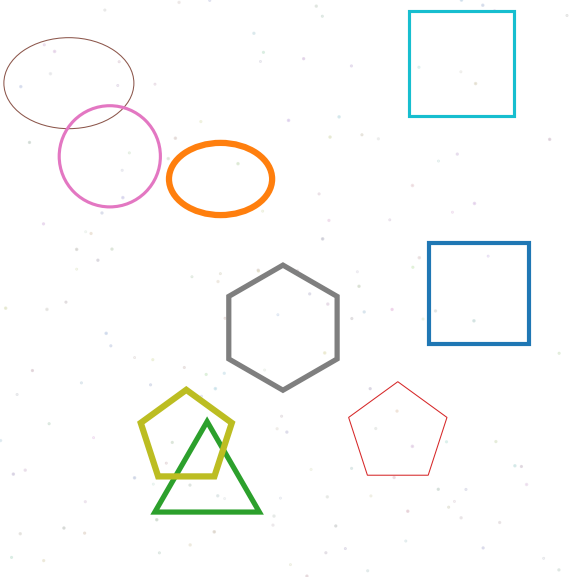[{"shape": "square", "thickness": 2, "radius": 0.43, "center": [0.83, 0.491]}, {"shape": "oval", "thickness": 3, "radius": 0.45, "center": [0.382, 0.689]}, {"shape": "triangle", "thickness": 2.5, "radius": 0.52, "center": [0.359, 0.165]}, {"shape": "pentagon", "thickness": 0.5, "radius": 0.45, "center": [0.689, 0.249]}, {"shape": "oval", "thickness": 0.5, "radius": 0.56, "center": [0.119, 0.855]}, {"shape": "circle", "thickness": 1.5, "radius": 0.44, "center": [0.19, 0.728]}, {"shape": "hexagon", "thickness": 2.5, "radius": 0.54, "center": [0.49, 0.432]}, {"shape": "pentagon", "thickness": 3, "radius": 0.41, "center": [0.323, 0.241]}, {"shape": "square", "thickness": 1.5, "radius": 0.46, "center": [0.799, 0.889]}]